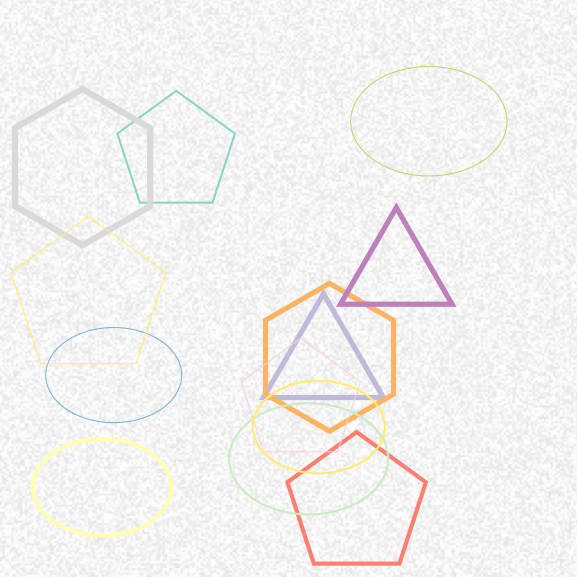[{"shape": "pentagon", "thickness": 1, "radius": 0.54, "center": [0.305, 0.735]}, {"shape": "oval", "thickness": 2, "radius": 0.6, "center": [0.177, 0.155]}, {"shape": "triangle", "thickness": 2.5, "radius": 0.6, "center": [0.56, 0.371]}, {"shape": "pentagon", "thickness": 2, "radius": 0.63, "center": [0.618, 0.125]}, {"shape": "oval", "thickness": 0.5, "radius": 0.59, "center": [0.197, 0.35]}, {"shape": "hexagon", "thickness": 2.5, "radius": 0.64, "center": [0.571, 0.381]}, {"shape": "oval", "thickness": 0.5, "radius": 0.68, "center": [0.743, 0.789]}, {"shape": "pentagon", "thickness": 0.5, "radius": 0.54, "center": [0.521, 0.305]}, {"shape": "hexagon", "thickness": 3, "radius": 0.68, "center": [0.143, 0.71]}, {"shape": "triangle", "thickness": 2.5, "radius": 0.56, "center": [0.686, 0.528]}, {"shape": "oval", "thickness": 1, "radius": 0.69, "center": [0.534, 0.205]}, {"shape": "pentagon", "thickness": 0.5, "radius": 0.71, "center": [0.153, 0.483]}, {"shape": "oval", "thickness": 1, "radius": 0.57, "center": [0.552, 0.26]}]